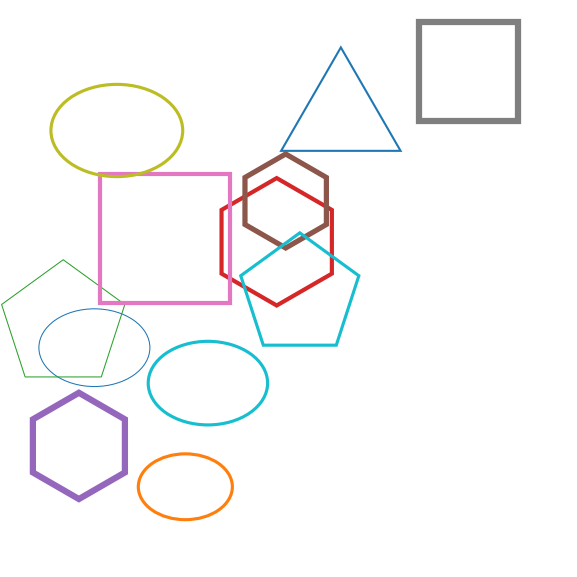[{"shape": "oval", "thickness": 0.5, "radius": 0.48, "center": [0.163, 0.397]}, {"shape": "triangle", "thickness": 1, "radius": 0.6, "center": [0.59, 0.798]}, {"shape": "oval", "thickness": 1.5, "radius": 0.41, "center": [0.321, 0.156]}, {"shape": "pentagon", "thickness": 0.5, "radius": 0.56, "center": [0.109, 0.437]}, {"shape": "hexagon", "thickness": 2, "radius": 0.55, "center": [0.479, 0.58]}, {"shape": "hexagon", "thickness": 3, "radius": 0.46, "center": [0.137, 0.227]}, {"shape": "hexagon", "thickness": 2.5, "radius": 0.41, "center": [0.495, 0.651]}, {"shape": "square", "thickness": 2, "radius": 0.56, "center": [0.286, 0.586]}, {"shape": "square", "thickness": 3, "radius": 0.43, "center": [0.811, 0.876]}, {"shape": "oval", "thickness": 1.5, "radius": 0.57, "center": [0.202, 0.773]}, {"shape": "oval", "thickness": 1.5, "radius": 0.52, "center": [0.36, 0.336]}, {"shape": "pentagon", "thickness": 1.5, "radius": 0.54, "center": [0.519, 0.488]}]